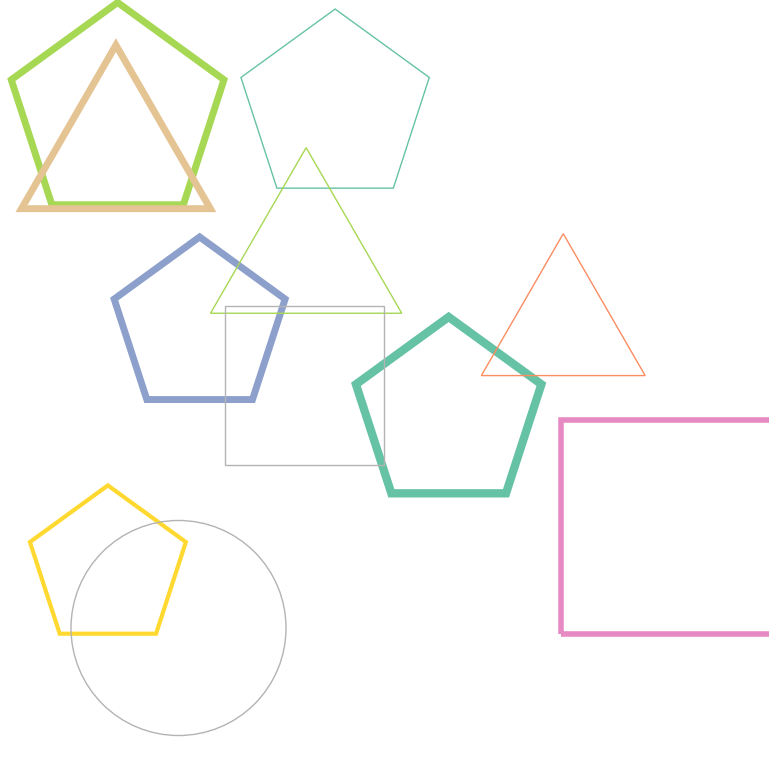[{"shape": "pentagon", "thickness": 0.5, "radius": 0.64, "center": [0.435, 0.86]}, {"shape": "pentagon", "thickness": 3, "radius": 0.63, "center": [0.583, 0.462]}, {"shape": "triangle", "thickness": 0.5, "radius": 0.61, "center": [0.732, 0.574]}, {"shape": "pentagon", "thickness": 2.5, "radius": 0.58, "center": [0.259, 0.576]}, {"shape": "square", "thickness": 2, "radius": 0.69, "center": [0.867, 0.316]}, {"shape": "triangle", "thickness": 0.5, "radius": 0.72, "center": [0.398, 0.665]}, {"shape": "pentagon", "thickness": 2.5, "radius": 0.73, "center": [0.153, 0.852]}, {"shape": "pentagon", "thickness": 1.5, "radius": 0.53, "center": [0.14, 0.263]}, {"shape": "triangle", "thickness": 2.5, "radius": 0.71, "center": [0.151, 0.8]}, {"shape": "circle", "thickness": 0.5, "radius": 0.7, "center": [0.232, 0.184]}, {"shape": "square", "thickness": 0.5, "radius": 0.52, "center": [0.396, 0.5]}]